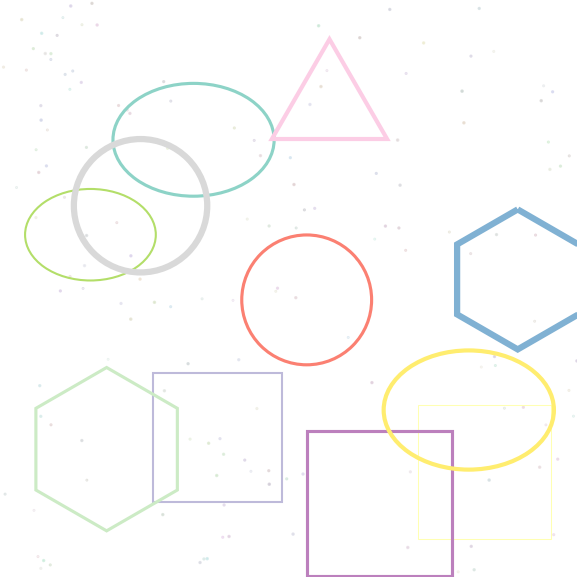[{"shape": "oval", "thickness": 1.5, "radius": 0.7, "center": [0.335, 0.757]}, {"shape": "square", "thickness": 0.5, "radius": 0.58, "center": [0.839, 0.181]}, {"shape": "square", "thickness": 1, "radius": 0.56, "center": [0.376, 0.241]}, {"shape": "circle", "thickness": 1.5, "radius": 0.56, "center": [0.531, 0.48]}, {"shape": "hexagon", "thickness": 3, "radius": 0.61, "center": [0.896, 0.515]}, {"shape": "oval", "thickness": 1, "radius": 0.57, "center": [0.157, 0.593]}, {"shape": "triangle", "thickness": 2, "radius": 0.58, "center": [0.571, 0.816]}, {"shape": "circle", "thickness": 3, "radius": 0.58, "center": [0.243, 0.643]}, {"shape": "square", "thickness": 1.5, "radius": 0.63, "center": [0.657, 0.127]}, {"shape": "hexagon", "thickness": 1.5, "radius": 0.71, "center": [0.185, 0.221]}, {"shape": "oval", "thickness": 2, "radius": 0.74, "center": [0.812, 0.289]}]